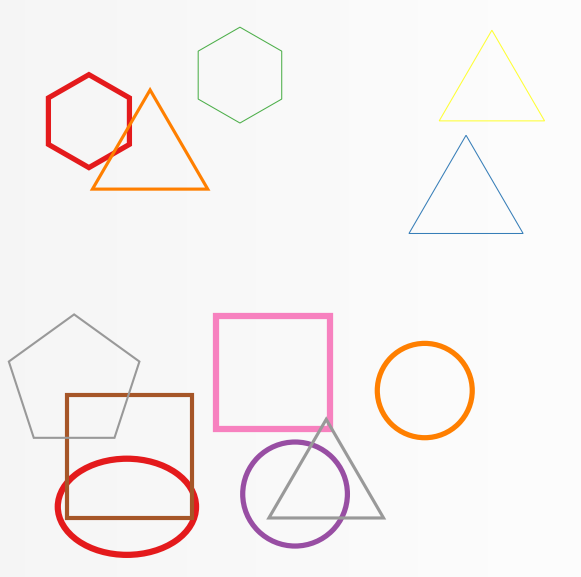[{"shape": "oval", "thickness": 3, "radius": 0.59, "center": [0.218, 0.122]}, {"shape": "hexagon", "thickness": 2.5, "radius": 0.4, "center": [0.153, 0.789]}, {"shape": "triangle", "thickness": 0.5, "radius": 0.57, "center": [0.802, 0.652]}, {"shape": "hexagon", "thickness": 0.5, "radius": 0.41, "center": [0.413, 0.869]}, {"shape": "circle", "thickness": 2.5, "radius": 0.45, "center": [0.508, 0.144]}, {"shape": "circle", "thickness": 2.5, "radius": 0.41, "center": [0.731, 0.323]}, {"shape": "triangle", "thickness": 1.5, "radius": 0.57, "center": [0.258, 0.729]}, {"shape": "triangle", "thickness": 0.5, "radius": 0.52, "center": [0.846, 0.842]}, {"shape": "square", "thickness": 2, "radius": 0.54, "center": [0.223, 0.208]}, {"shape": "square", "thickness": 3, "radius": 0.49, "center": [0.47, 0.354]}, {"shape": "pentagon", "thickness": 1, "radius": 0.59, "center": [0.128, 0.337]}, {"shape": "triangle", "thickness": 1.5, "radius": 0.57, "center": [0.561, 0.159]}]